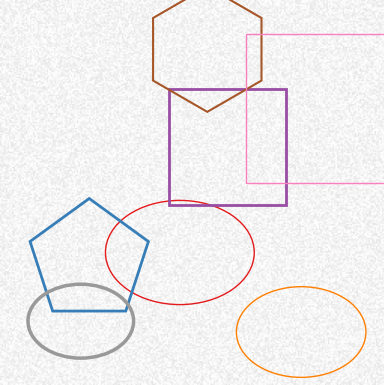[{"shape": "oval", "thickness": 1, "radius": 0.97, "center": [0.467, 0.344]}, {"shape": "pentagon", "thickness": 2, "radius": 0.81, "center": [0.232, 0.323]}, {"shape": "square", "thickness": 2, "radius": 0.75, "center": [0.591, 0.619]}, {"shape": "oval", "thickness": 1, "radius": 0.84, "center": [0.782, 0.138]}, {"shape": "hexagon", "thickness": 1.5, "radius": 0.81, "center": [0.538, 0.872]}, {"shape": "square", "thickness": 1, "radius": 0.97, "center": [0.832, 0.718]}, {"shape": "oval", "thickness": 2.5, "radius": 0.69, "center": [0.21, 0.166]}]